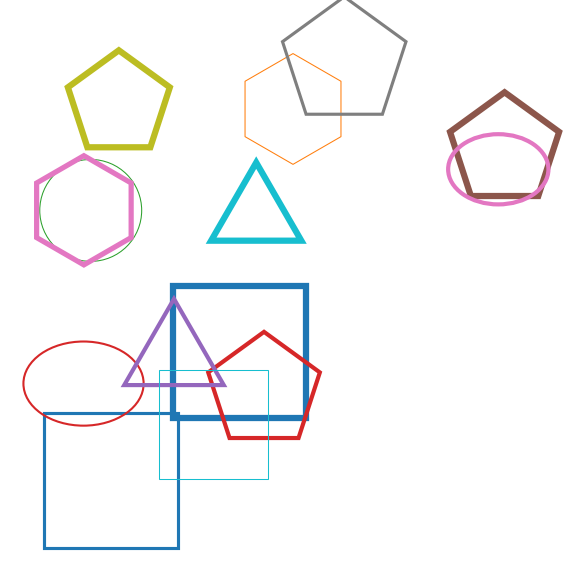[{"shape": "square", "thickness": 3, "radius": 0.57, "center": [0.414, 0.389]}, {"shape": "square", "thickness": 1.5, "radius": 0.58, "center": [0.192, 0.167]}, {"shape": "hexagon", "thickness": 0.5, "radius": 0.48, "center": [0.507, 0.81]}, {"shape": "circle", "thickness": 0.5, "radius": 0.44, "center": [0.157, 0.635]}, {"shape": "oval", "thickness": 1, "radius": 0.52, "center": [0.145, 0.335]}, {"shape": "pentagon", "thickness": 2, "radius": 0.51, "center": [0.457, 0.323]}, {"shape": "triangle", "thickness": 2, "radius": 0.5, "center": [0.301, 0.382]}, {"shape": "pentagon", "thickness": 3, "radius": 0.5, "center": [0.874, 0.74]}, {"shape": "hexagon", "thickness": 2.5, "radius": 0.47, "center": [0.145, 0.635]}, {"shape": "oval", "thickness": 2, "radius": 0.43, "center": [0.863, 0.706]}, {"shape": "pentagon", "thickness": 1.5, "radius": 0.56, "center": [0.596, 0.892]}, {"shape": "pentagon", "thickness": 3, "radius": 0.46, "center": [0.206, 0.819]}, {"shape": "square", "thickness": 0.5, "radius": 0.47, "center": [0.37, 0.264]}, {"shape": "triangle", "thickness": 3, "radius": 0.45, "center": [0.444, 0.627]}]